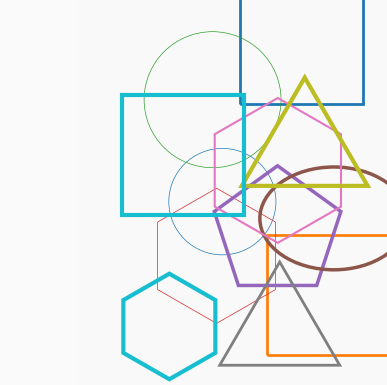[{"shape": "circle", "thickness": 0.5, "radius": 0.69, "center": [0.574, 0.476]}, {"shape": "square", "thickness": 2, "radius": 0.79, "center": [0.779, 0.889]}, {"shape": "square", "thickness": 2, "radius": 0.78, "center": [0.847, 0.233]}, {"shape": "circle", "thickness": 0.5, "radius": 0.88, "center": [0.549, 0.741]}, {"shape": "hexagon", "thickness": 0.5, "radius": 0.88, "center": [0.559, 0.336]}, {"shape": "pentagon", "thickness": 2.5, "radius": 0.86, "center": [0.716, 0.398]}, {"shape": "oval", "thickness": 2.5, "radius": 0.95, "center": [0.861, 0.433]}, {"shape": "hexagon", "thickness": 1.5, "radius": 0.94, "center": [0.717, 0.557]}, {"shape": "triangle", "thickness": 2, "radius": 0.89, "center": [0.722, 0.141]}, {"shape": "triangle", "thickness": 3, "radius": 0.94, "center": [0.786, 0.611]}, {"shape": "hexagon", "thickness": 3, "radius": 0.69, "center": [0.437, 0.152]}, {"shape": "square", "thickness": 3, "radius": 0.78, "center": [0.472, 0.598]}]